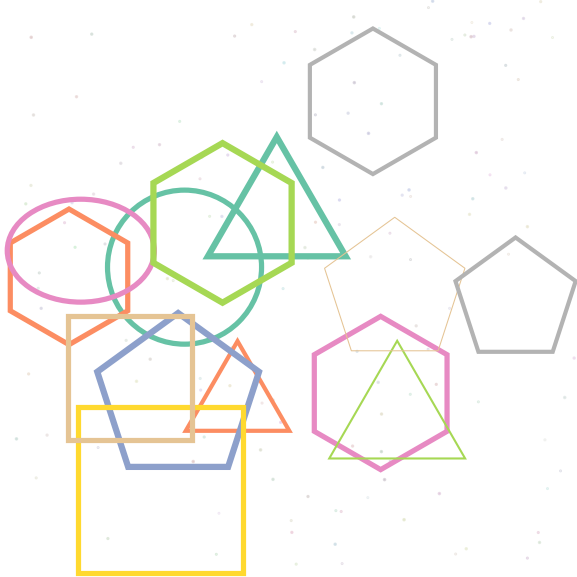[{"shape": "circle", "thickness": 2.5, "radius": 0.67, "center": [0.32, 0.537]}, {"shape": "triangle", "thickness": 3, "radius": 0.69, "center": [0.479, 0.624]}, {"shape": "triangle", "thickness": 2, "radius": 0.52, "center": [0.411, 0.305]}, {"shape": "hexagon", "thickness": 2.5, "radius": 0.59, "center": [0.119, 0.52]}, {"shape": "pentagon", "thickness": 3, "radius": 0.74, "center": [0.308, 0.31]}, {"shape": "oval", "thickness": 2.5, "radius": 0.64, "center": [0.14, 0.565]}, {"shape": "hexagon", "thickness": 2.5, "radius": 0.66, "center": [0.659, 0.319]}, {"shape": "hexagon", "thickness": 3, "radius": 0.69, "center": [0.385, 0.613]}, {"shape": "triangle", "thickness": 1, "radius": 0.68, "center": [0.688, 0.273]}, {"shape": "square", "thickness": 2.5, "radius": 0.72, "center": [0.278, 0.15]}, {"shape": "pentagon", "thickness": 0.5, "radius": 0.64, "center": [0.684, 0.495]}, {"shape": "square", "thickness": 2.5, "radius": 0.54, "center": [0.225, 0.345]}, {"shape": "pentagon", "thickness": 2, "radius": 0.55, "center": [0.893, 0.478]}, {"shape": "hexagon", "thickness": 2, "radius": 0.63, "center": [0.646, 0.824]}]